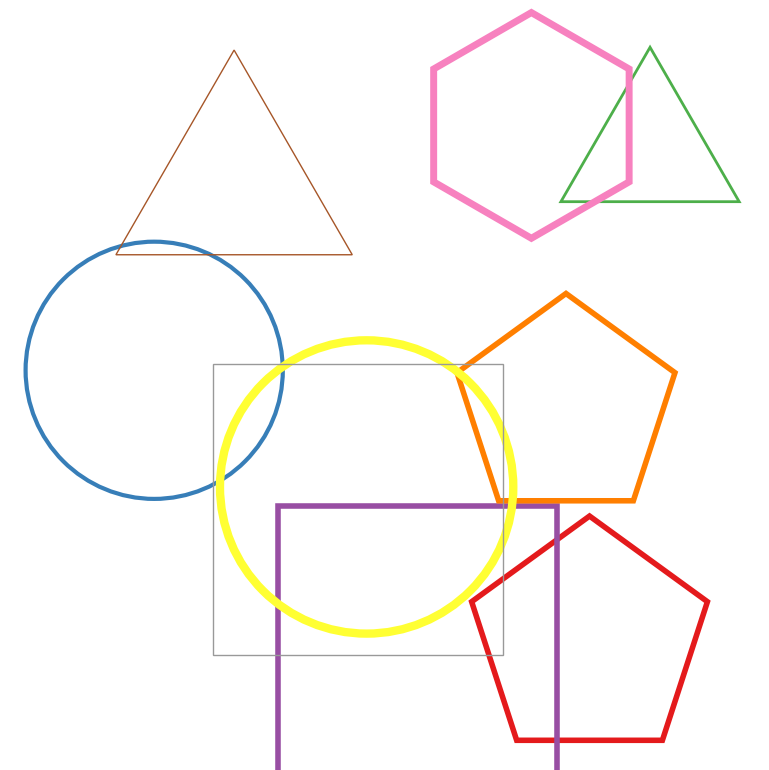[{"shape": "pentagon", "thickness": 2, "radius": 0.8, "center": [0.766, 0.169]}, {"shape": "circle", "thickness": 1.5, "radius": 0.84, "center": [0.2, 0.519]}, {"shape": "triangle", "thickness": 1, "radius": 0.67, "center": [0.844, 0.805]}, {"shape": "square", "thickness": 2, "radius": 0.91, "center": [0.542, 0.162]}, {"shape": "pentagon", "thickness": 2, "radius": 0.74, "center": [0.735, 0.47]}, {"shape": "circle", "thickness": 3, "radius": 0.95, "center": [0.476, 0.368]}, {"shape": "triangle", "thickness": 0.5, "radius": 0.89, "center": [0.304, 0.758]}, {"shape": "hexagon", "thickness": 2.5, "radius": 0.73, "center": [0.69, 0.837]}, {"shape": "square", "thickness": 0.5, "radius": 0.94, "center": [0.465, 0.338]}]